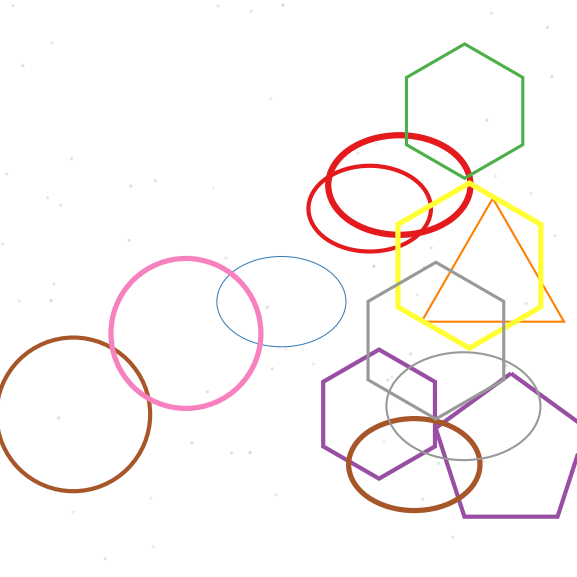[{"shape": "oval", "thickness": 3, "radius": 0.62, "center": [0.692, 0.679]}, {"shape": "oval", "thickness": 2, "radius": 0.53, "center": [0.64, 0.638]}, {"shape": "oval", "thickness": 0.5, "radius": 0.56, "center": [0.487, 0.477]}, {"shape": "hexagon", "thickness": 1.5, "radius": 0.58, "center": [0.805, 0.807]}, {"shape": "hexagon", "thickness": 2, "radius": 0.56, "center": [0.656, 0.282]}, {"shape": "pentagon", "thickness": 2, "radius": 0.69, "center": [0.885, 0.215]}, {"shape": "triangle", "thickness": 1, "radius": 0.71, "center": [0.853, 0.513]}, {"shape": "hexagon", "thickness": 2.5, "radius": 0.71, "center": [0.813, 0.539]}, {"shape": "oval", "thickness": 2.5, "radius": 0.57, "center": [0.717, 0.195]}, {"shape": "circle", "thickness": 2, "radius": 0.67, "center": [0.127, 0.282]}, {"shape": "circle", "thickness": 2.5, "radius": 0.65, "center": [0.322, 0.422]}, {"shape": "oval", "thickness": 1, "radius": 0.67, "center": [0.802, 0.296]}, {"shape": "hexagon", "thickness": 1.5, "radius": 0.68, "center": [0.755, 0.409]}]